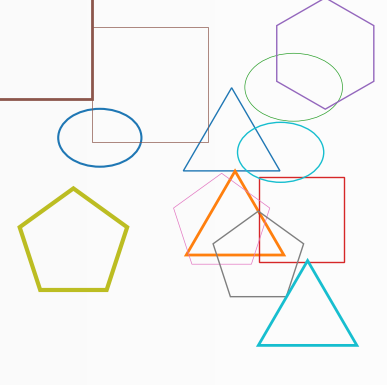[{"shape": "triangle", "thickness": 1, "radius": 0.72, "center": [0.598, 0.628]}, {"shape": "oval", "thickness": 1.5, "radius": 0.54, "center": [0.258, 0.642]}, {"shape": "triangle", "thickness": 2, "radius": 0.73, "center": [0.607, 0.41]}, {"shape": "oval", "thickness": 0.5, "radius": 0.63, "center": [0.758, 0.773]}, {"shape": "square", "thickness": 1, "radius": 0.55, "center": [0.778, 0.43]}, {"shape": "hexagon", "thickness": 1, "radius": 0.72, "center": [0.839, 0.861]}, {"shape": "square", "thickness": 2, "radius": 0.68, "center": [0.101, 0.88]}, {"shape": "square", "thickness": 0.5, "radius": 0.75, "center": [0.387, 0.782]}, {"shape": "pentagon", "thickness": 0.5, "radius": 0.65, "center": [0.572, 0.419]}, {"shape": "pentagon", "thickness": 1, "radius": 0.61, "center": [0.667, 0.329]}, {"shape": "pentagon", "thickness": 3, "radius": 0.73, "center": [0.189, 0.365]}, {"shape": "oval", "thickness": 1, "radius": 0.56, "center": [0.724, 0.604]}, {"shape": "triangle", "thickness": 2, "radius": 0.73, "center": [0.794, 0.176]}]